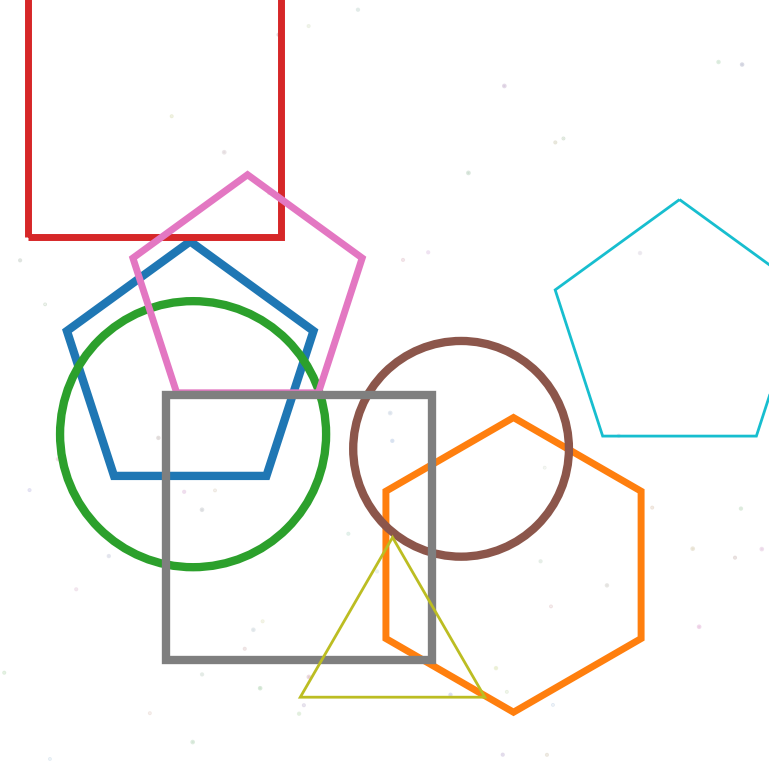[{"shape": "pentagon", "thickness": 3, "radius": 0.84, "center": [0.247, 0.518]}, {"shape": "hexagon", "thickness": 2.5, "radius": 0.96, "center": [0.667, 0.266]}, {"shape": "circle", "thickness": 3, "radius": 0.86, "center": [0.251, 0.436]}, {"shape": "square", "thickness": 2.5, "radius": 0.82, "center": [0.201, 0.857]}, {"shape": "circle", "thickness": 3, "radius": 0.7, "center": [0.599, 0.417]}, {"shape": "pentagon", "thickness": 2.5, "radius": 0.78, "center": [0.321, 0.617]}, {"shape": "square", "thickness": 3, "radius": 0.86, "center": [0.388, 0.315]}, {"shape": "triangle", "thickness": 1, "radius": 0.69, "center": [0.51, 0.164]}, {"shape": "pentagon", "thickness": 1, "radius": 0.85, "center": [0.882, 0.571]}]